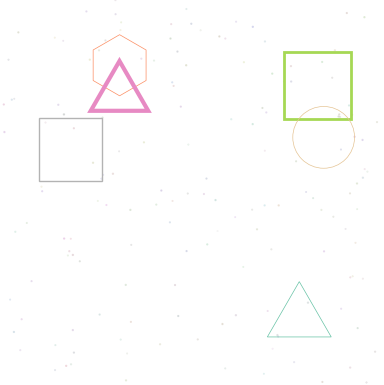[{"shape": "triangle", "thickness": 0.5, "radius": 0.48, "center": [0.777, 0.173]}, {"shape": "hexagon", "thickness": 0.5, "radius": 0.4, "center": [0.311, 0.831]}, {"shape": "triangle", "thickness": 3, "radius": 0.43, "center": [0.31, 0.755]}, {"shape": "square", "thickness": 2, "radius": 0.43, "center": [0.825, 0.777]}, {"shape": "circle", "thickness": 0.5, "radius": 0.4, "center": [0.841, 0.643]}, {"shape": "square", "thickness": 1, "radius": 0.41, "center": [0.183, 0.612]}]